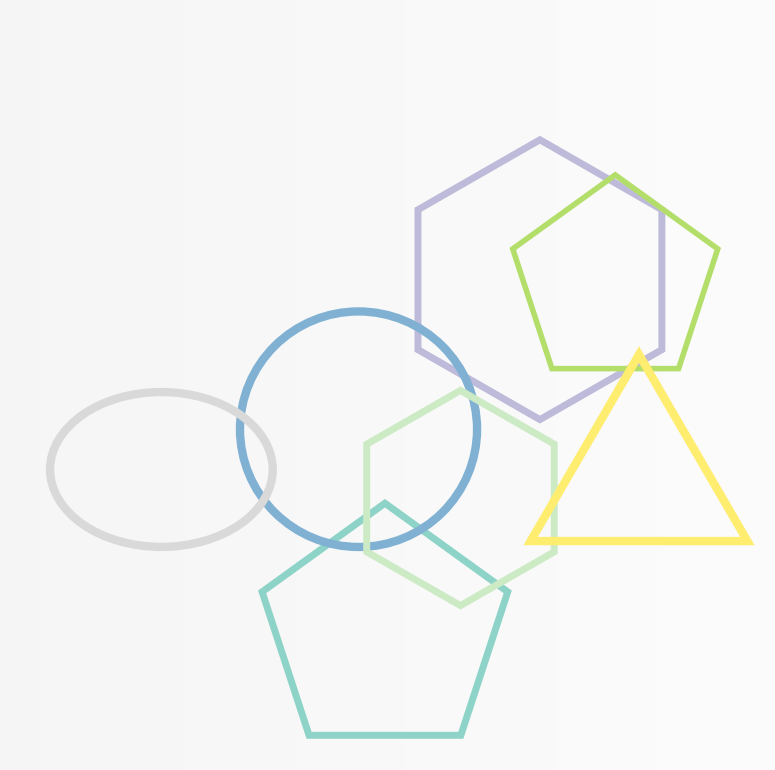[{"shape": "pentagon", "thickness": 2.5, "radius": 0.83, "center": [0.497, 0.18]}, {"shape": "hexagon", "thickness": 2.5, "radius": 0.91, "center": [0.697, 0.637]}, {"shape": "circle", "thickness": 3, "radius": 0.76, "center": [0.463, 0.443]}, {"shape": "pentagon", "thickness": 2, "radius": 0.7, "center": [0.794, 0.634]}, {"shape": "oval", "thickness": 3, "radius": 0.72, "center": [0.208, 0.39]}, {"shape": "hexagon", "thickness": 2.5, "radius": 0.7, "center": [0.594, 0.353]}, {"shape": "triangle", "thickness": 3, "radius": 0.81, "center": [0.825, 0.378]}]